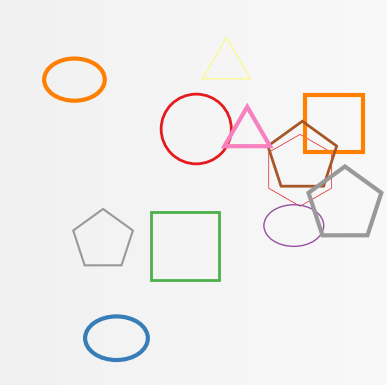[{"shape": "hexagon", "thickness": 0.5, "radius": 0.47, "center": [0.774, 0.558]}, {"shape": "circle", "thickness": 2, "radius": 0.45, "center": [0.506, 0.665]}, {"shape": "oval", "thickness": 3, "radius": 0.4, "center": [0.301, 0.122]}, {"shape": "square", "thickness": 2, "radius": 0.44, "center": [0.478, 0.361]}, {"shape": "oval", "thickness": 1, "radius": 0.39, "center": [0.758, 0.414]}, {"shape": "square", "thickness": 3, "radius": 0.37, "center": [0.862, 0.678]}, {"shape": "oval", "thickness": 3, "radius": 0.39, "center": [0.192, 0.793]}, {"shape": "triangle", "thickness": 0.5, "radius": 0.36, "center": [0.585, 0.831]}, {"shape": "pentagon", "thickness": 2, "radius": 0.47, "center": [0.78, 0.592]}, {"shape": "triangle", "thickness": 3, "radius": 0.34, "center": [0.638, 0.654]}, {"shape": "pentagon", "thickness": 3, "radius": 0.49, "center": [0.89, 0.469]}, {"shape": "pentagon", "thickness": 1.5, "radius": 0.4, "center": [0.266, 0.376]}]